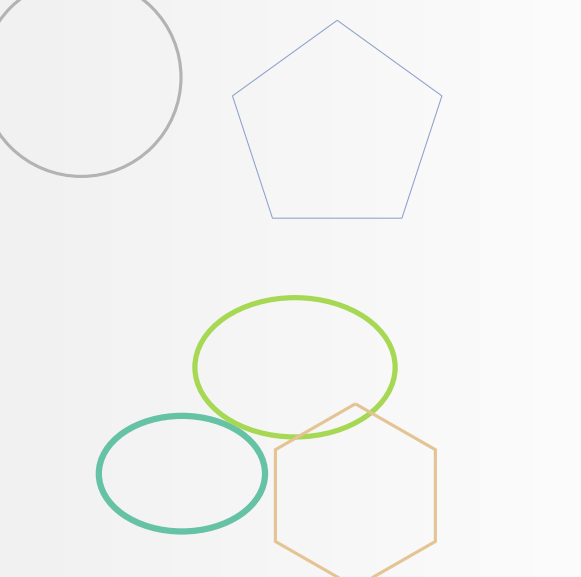[{"shape": "oval", "thickness": 3, "radius": 0.71, "center": [0.313, 0.179]}, {"shape": "pentagon", "thickness": 0.5, "radius": 0.95, "center": [0.58, 0.775]}, {"shape": "oval", "thickness": 2.5, "radius": 0.86, "center": [0.508, 0.363]}, {"shape": "hexagon", "thickness": 1.5, "radius": 0.79, "center": [0.611, 0.141]}, {"shape": "circle", "thickness": 1.5, "radius": 0.86, "center": [0.14, 0.865]}]